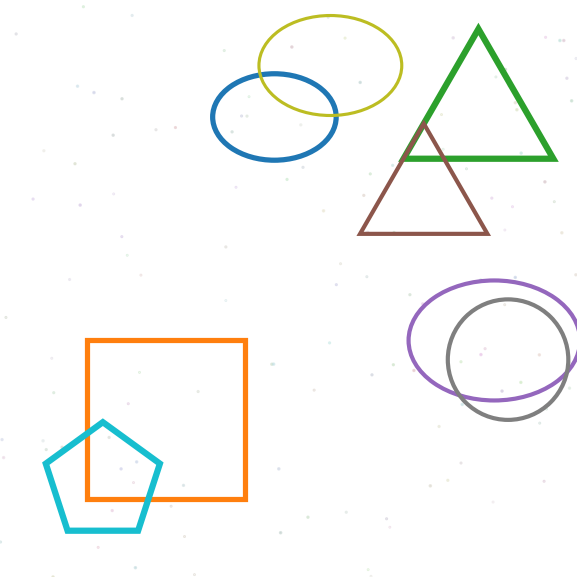[{"shape": "oval", "thickness": 2.5, "radius": 0.53, "center": [0.475, 0.797]}, {"shape": "square", "thickness": 2.5, "radius": 0.69, "center": [0.288, 0.273]}, {"shape": "triangle", "thickness": 3, "radius": 0.75, "center": [0.828, 0.799]}, {"shape": "oval", "thickness": 2, "radius": 0.74, "center": [0.856, 0.41]}, {"shape": "triangle", "thickness": 2, "radius": 0.64, "center": [0.734, 0.658]}, {"shape": "circle", "thickness": 2, "radius": 0.52, "center": [0.88, 0.376]}, {"shape": "oval", "thickness": 1.5, "radius": 0.62, "center": [0.572, 0.886]}, {"shape": "pentagon", "thickness": 3, "radius": 0.52, "center": [0.178, 0.164]}]